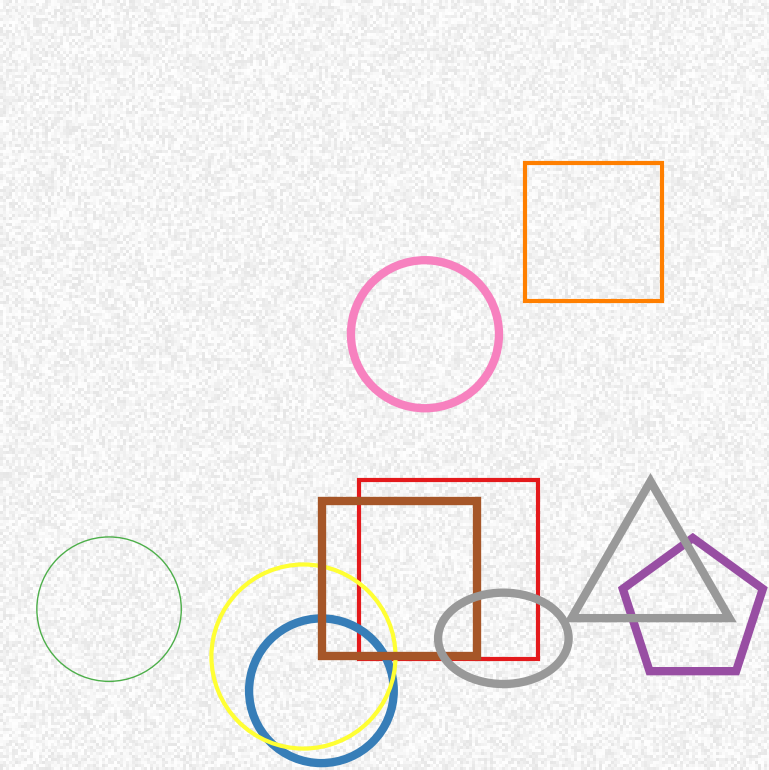[{"shape": "square", "thickness": 1.5, "radius": 0.58, "center": [0.582, 0.26]}, {"shape": "circle", "thickness": 3, "radius": 0.47, "center": [0.417, 0.103]}, {"shape": "circle", "thickness": 0.5, "radius": 0.47, "center": [0.142, 0.209]}, {"shape": "pentagon", "thickness": 3, "radius": 0.48, "center": [0.9, 0.206]}, {"shape": "square", "thickness": 1.5, "radius": 0.45, "center": [0.771, 0.699]}, {"shape": "circle", "thickness": 1.5, "radius": 0.6, "center": [0.394, 0.147]}, {"shape": "square", "thickness": 3, "radius": 0.5, "center": [0.519, 0.248]}, {"shape": "circle", "thickness": 3, "radius": 0.48, "center": [0.552, 0.566]}, {"shape": "oval", "thickness": 3, "radius": 0.42, "center": [0.654, 0.171]}, {"shape": "triangle", "thickness": 3, "radius": 0.59, "center": [0.845, 0.256]}]